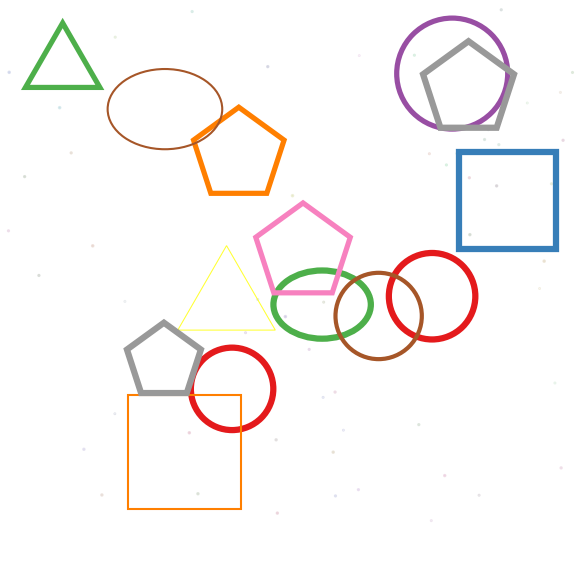[{"shape": "circle", "thickness": 3, "radius": 0.36, "center": [0.402, 0.326]}, {"shape": "circle", "thickness": 3, "radius": 0.37, "center": [0.748, 0.486]}, {"shape": "square", "thickness": 3, "radius": 0.42, "center": [0.88, 0.653]}, {"shape": "oval", "thickness": 3, "radius": 0.42, "center": [0.558, 0.472]}, {"shape": "triangle", "thickness": 2.5, "radius": 0.37, "center": [0.108, 0.885]}, {"shape": "circle", "thickness": 2.5, "radius": 0.48, "center": [0.783, 0.872]}, {"shape": "pentagon", "thickness": 2.5, "radius": 0.41, "center": [0.414, 0.731]}, {"shape": "square", "thickness": 1, "radius": 0.49, "center": [0.319, 0.217]}, {"shape": "triangle", "thickness": 0.5, "radius": 0.49, "center": [0.392, 0.476]}, {"shape": "oval", "thickness": 1, "radius": 0.5, "center": [0.286, 0.81]}, {"shape": "circle", "thickness": 2, "radius": 0.37, "center": [0.656, 0.452]}, {"shape": "pentagon", "thickness": 2.5, "radius": 0.43, "center": [0.525, 0.562]}, {"shape": "pentagon", "thickness": 3, "radius": 0.34, "center": [0.284, 0.373]}, {"shape": "pentagon", "thickness": 3, "radius": 0.41, "center": [0.811, 0.845]}]